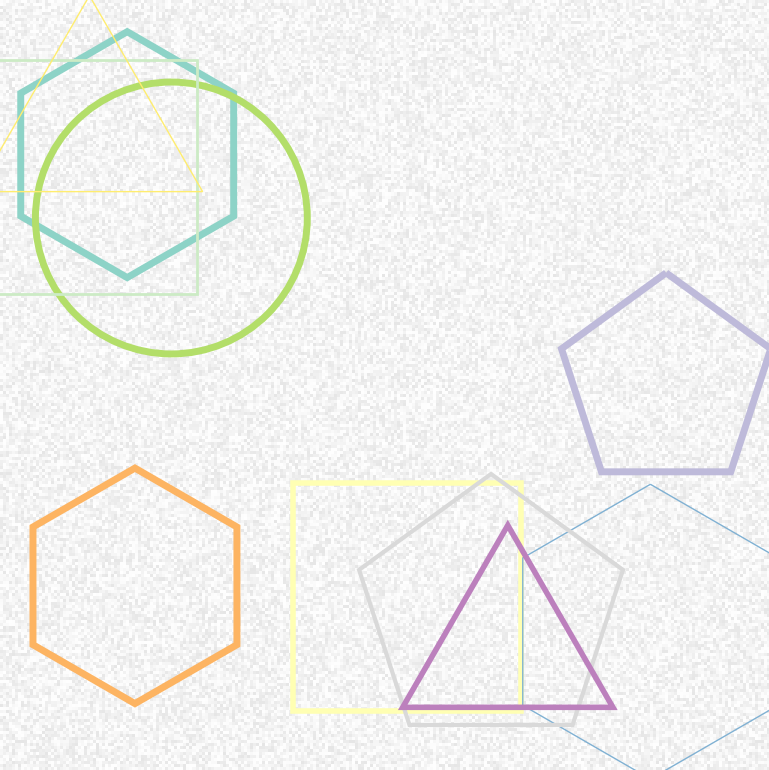[{"shape": "hexagon", "thickness": 2.5, "radius": 0.8, "center": [0.165, 0.799]}, {"shape": "square", "thickness": 2, "radius": 0.74, "center": [0.529, 0.225]}, {"shape": "pentagon", "thickness": 2.5, "radius": 0.71, "center": [0.865, 0.503]}, {"shape": "hexagon", "thickness": 0.5, "radius": 0.96, "center": [0.845, 0.18]}, {"shape": "hexagon", "thickness": 2.5, "radius": 0.76, "center": [0.175, 0.239]}, {"shape": "circle", "thickness": 2.5, "radius": 0.88, "center": [0.223, 0.717]}, {"shape": "pentagon", "thickness": 1.5, "radius": 0.9, "center": [0.638, 0.204]}, {"shape": "triangle", "thickness": 2, "radius": 0.79, "center": [0.659, 0.16]}, {"shape": "square", "thickness": 1, "radius": 0.76, "center": [0.104, 0.77]}, {"shape": "triangle", "thickness": 0.5, "radius": 0.85, "center": [0.116, 0.836]}]